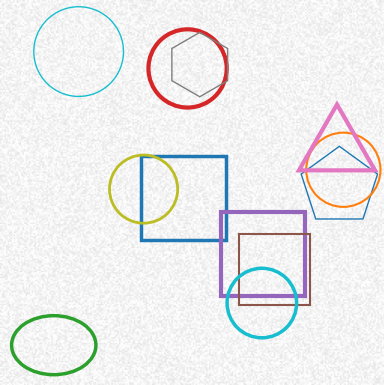[{"shape": "pentagon", "thickness": 1, "radius": 0.52, "center": [0.881, 0.516]}, {"shape": "square", "thickness": 2.5, "radius": 0.55, "center": [0.476, 0.485]}, {"shape": "circle", "thickness": 1.5, "radius": 0.48, "center": [0.892, 0.559]}, {"shape": "oval", "thickness": 2.5, "radius": 0.55, "center": [0.14, 0.103]}, {"shape": "circle", "thickness": 3, "radius": 0.51, "center": [0.487, 0.822]}, {"shape": "square", "thickness": 3, "radius": 0.55, "center": [0.682, 0.34]}, {"shape": "square", "thickness": 1.5, "radius": 0.46, "center": [0.714, 0.301]}, {"shape": "triangle", "thickness": 3, "radius": 0.57, "center": [0.875, 0.615]}, {"shape": "hexagon", "thickness": 1, "radius": 0.42, "center": [0.519, 0.832]}, {"shape": "circle", "thickness": 2, "radius": 0.44, "center": [0.373, 0.509]}, {"shape": "circle", "thickness": 2.5, "radius": 0.45, "center": [0.68, 0.213]}, {"shape": "circle", "thickness": 1, "radius": 0.58, "center": [0.204, 0.866]}]